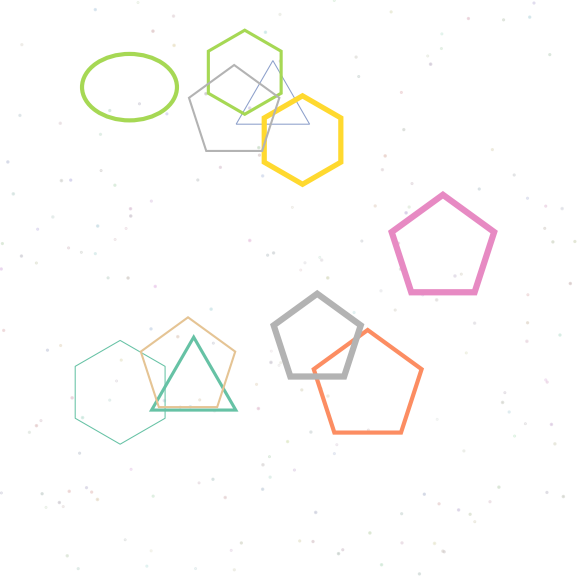[{"shape": "triangle", "thickness": 1.5, "radius": 0.42, "center": [0.335, 0.331]}, {"shape": "hexagon", "thickness": 0.5, "radius": 0.45, "center": [0.208, 0.32]}, {"shape": "pentagon", "thickness": 2, "radius": 0.49, "center": [0.637, 0.33]}, {"shape": "triangle", "thickness": 0.5, "radius": 0.37, "center": [0.473, 0.821]}, {"shape": "pentagon", "thickness": 3, "radius": 0.47, "center": [0.767, 0.569]}, {"shape": "oval", "thickness": 2, "radius": 0.41, "center": [0.224, 0.848]}, {"shape": "hexagon", "thickness": 1.5, "radius": 0.36, "center": [0.424, 0.874]}, {"shape": "hexagon", "thickness": 2.5, "radius": 0.38, "center": [0.524, 0.757]}, {"shape": "pentagon", "thickness": 1, "radius": 0.43, "center": [0.326, 0.364]}, {"shape": "pentagon", "thickness": 1, "radius": 0.41, "center": [0.405, 0.804]}, {"shape": "pentagon", "thickness": 3, "radius": 0.4, "center": [0.549, 0.411]}]